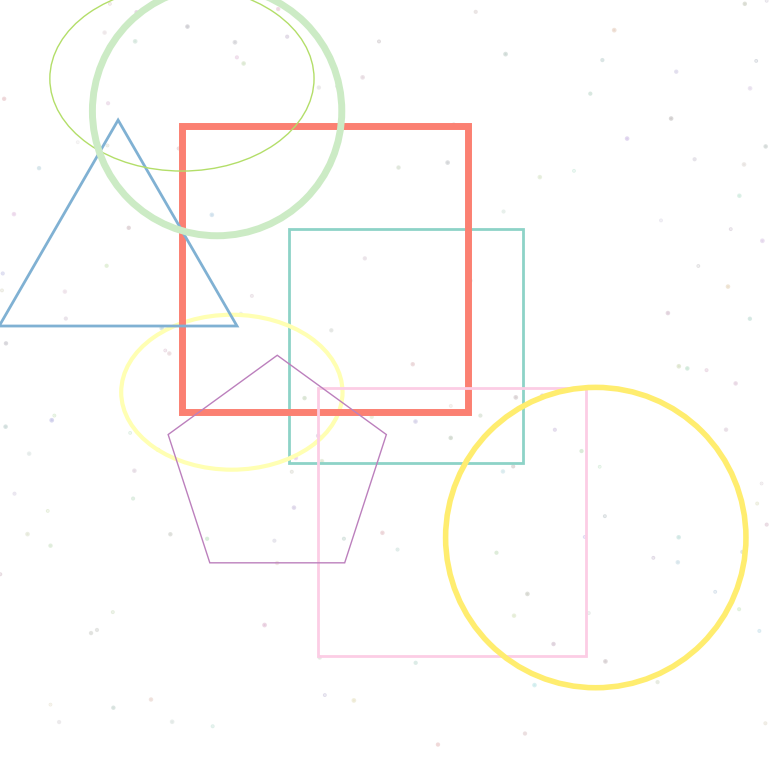[{"shape": "square", "thickness": 1, "radius": 0.76, "center": [0.527, 0.55]}, {"shape": "oval", "thickness": 1.5, "radius": 0.72, "center": [0.301, 0.491]}, {"shape": "square", "thickness": 2.5, "radius": 0.93, "center": [0.422, 0.651]}, {"shape": "triangle", "thickness": 1, "radius": 0.89, "center": [0.153, 0.666]}, {"shape": "oval", "thickness": 0.5, "radius": 0.86, "center": [0.236, 0.898]}, {"shape": "square", "thickness": 1, "radius": 0.87, "center": [0.587, 0.322]}, {"shape": "pentagon", "thickness": 0.5, "radius": 0.74, "center": [0.36, 0.39]}, {"shape": "circle", "thickness": 2.5, "radius": 0.81, "center": [0.282, 0.856]}, {"shape": "circle", "thickness": 2, "radius": 0.98, "center": [0.774, 0.302]}]